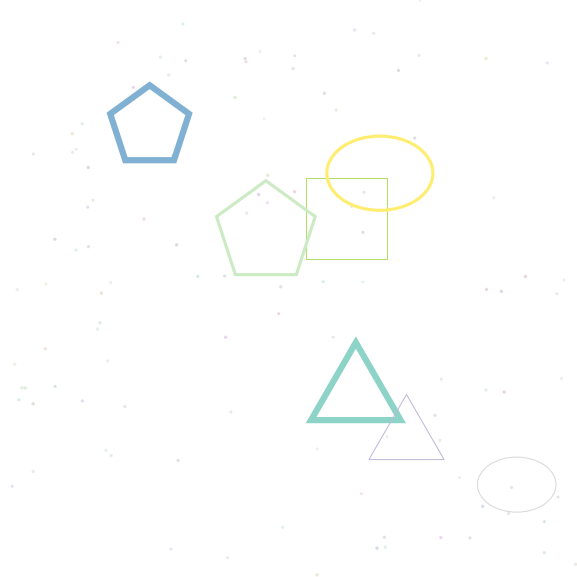[{"shape": "triangle", "thickness": 3, "radius": 0.45, "center": [0.616, 0.316]}, {"shape": "triangle", "thickness": 0.5, "radius": 0.38, "center": [0.704, 0.241]}, {"shape": "pentagon", "thickness": 3, "radius": 0.36, "center": [0.259, 0.78]}, {"shape": "square", "thickness": 0.5, "radius": 0.35, "center": [0.601, 0.621]}, {"shape": "oval", "thickness": 0.5, "radius": 0.34, "center": [0.895, 0.16]}, {"shape": "pentagon", "thickness": 1.5, "radius": 0.45, "center": [0.46, 0.596]}, {"shape": "oval", "thickness": 1.5, "radius": 0.46, "center": [0.658, 0.699]}]